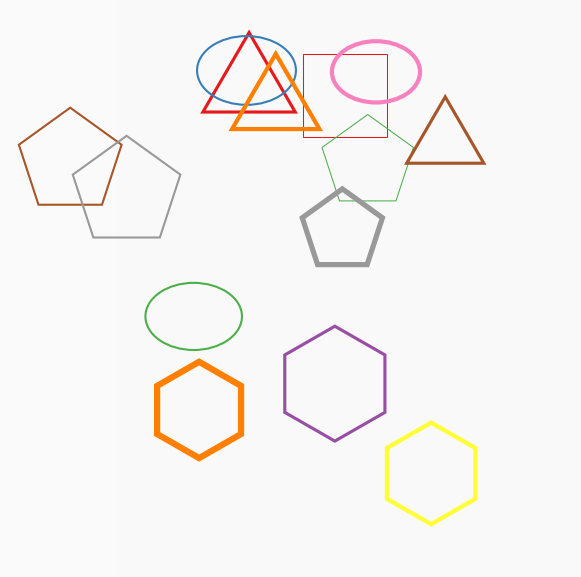[{"shape": "square", "thickness": 0.5, "radius": 0.36, "center": [0.594, 0.834]}, {"shape": "triangle", "thickness": 1.5, "radius": 0.46, "center": [0.428, 0.851]}, {"shape": "oval", "thickness": 1, "radius": 0.43, "center": [0.424, 0.877]}, {"shape": "pentagon", "thickness": 0.5, "radius": 0.41, "center": [0.633, 0.718]}, {"shape": "oval", "thickness": 1, "radius": 0.42, "center": [0.333, 0.451]}, {"shape": "hexagon", "thickness": 1.5, "radius": 0.5, "center": [0.576, 0.335]}, {"shape": "triangle", "thickness": 2, "radius": 0.43, "center": [0.474, 0.819]}, {"shape": "hexagon", "thickness": 3, "radius": 0.42, "center": [0.343, 0.289]}, {"shape": "hexagon", "thickness": 2, "radius": 0.44, "center": [0.742, 0.179]}, {"shape": "pentagon", "thickness": 1, "radius": 0.46, "center": [0.121, 0.72]}, {"shape": "triangle", "thickness": 1.5, "radius": 0.38, "center": [0.766, 0.755]}, {"shape": "oval", "thickness": 2, "radius": 0.38, "center": [0.647, 0.875]}, {"shape": "pentagon", "thickness": 2.5, "radius": 0.36, "center": [0.589, 0.6]}, {"shape": "pentagon", "thickness": 1, "radius": 0.49, "center": [0.218, 0.667]}]